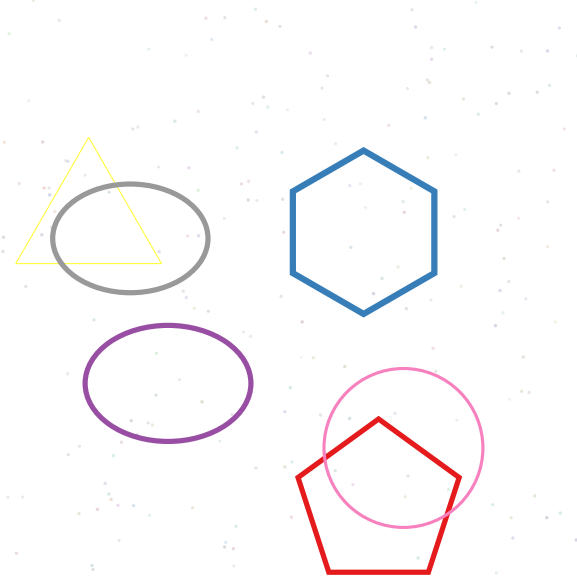[{"shape": "pentagon", "thickness": 2.5, "radius": 0.73, "center": [0.656, 0.127]}, {"shape": "hexagon", "thickness": 3, "radius": 0.71, "center": [0.63, 0.597]}, {"shape": "oval", "thickness": 2.5, "radius": 0.72, "center": [0.291, 0.335]}, {"shape": "triangle", "thickness": 0.5, "radius": 0.73, "center": [0.153, 0.616]}, {"shape": "circle", "thickness": 1.5, "radius": 0.69, "center": [0.699, 0.223]}, {"shape": "oval", "thickness": 2.5, "radius": 0.67, "center": [0.226, 0.586]}]